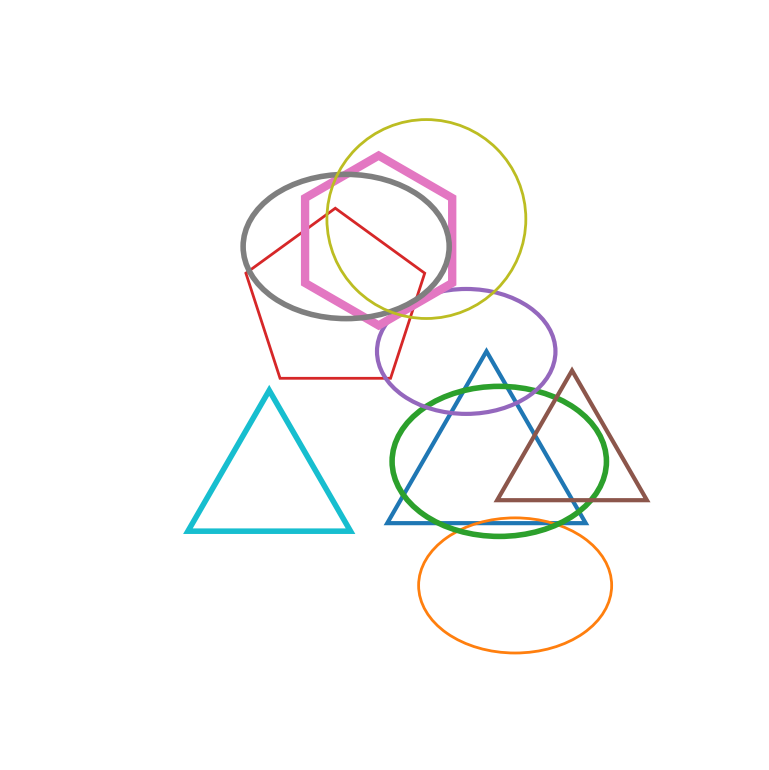[{"shape": "triangle", "thickness": 1.5, "radius": 0.74, "center": [0.632, 0.395]}, {"shape": "oval", "thickness": 1, "radius": 0.63, "center": [0.669, 0.24]}, {"shape": "oval", "thickness": 2, "radius": 0.7, "center": [0.648, 0.401]}, {"shape": "pentagon", "thickness": 1, "radius": 0.61, "center": [0.435, 0.607]}, {"shape": "oval", "thickness": 1.5, "radius": 0.58, "center": [0.605, 0.544]}, {"shape": "triangle", "thickness": 1.5, "radius": 0.56, "center": [0.743, 0.407]}, {"shape": "hexagon", "thickness": 3, "radius": 0.55, "center": [0.492, 0.688]}, {"shape": "oval", "thickness": 2, "radius": 0.67, "center": [0.45, 0.68]}, {"shape": "circle", "thickness": 1, "radius": 0.65, "center": [0.554, 0.716]}, {"shape": "triangle", "thickness": 2, "radius": 0.61, "center": [0.35, 0.371]}]